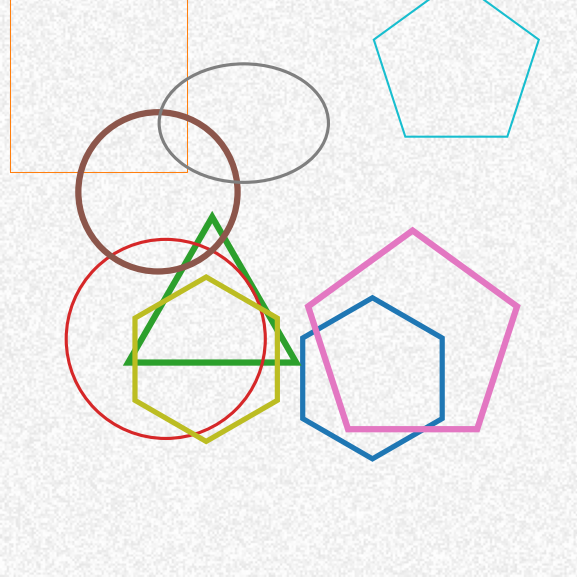[{"shape": "hexagon", "thickness": 2.5, "radius": 0.7, "center": [0.645, 0.344]}, {"shape": "square", "thickness": 0.5, "radius": 0.76, "center": [0.17, 0.855]}, {"shape": "triangle", "thickness": 3, "radius": 0.84, "center": [0.367, 0.455]}, {"shape": "circle", "thickness": 1.5, "radius": 0.86, "center": [0.287, 0.412]}, {"shape": "circle", "thickness": 3, "radius": 0.69, "center": [0.274, 0.667]}, {"shape": "pentagon", "thickness": 3, "radius": 0.95, "center": [0.714, 0.41]}, {"shape": "oval", "thickness": 1.5, "radius": 0.73, "center": [0.422, 0.786]}, {"shape": "hexagon", "thickness": 2.5, "radius": 0.71, "center": [0.357, 0.377]}, {"shape": "pentagon", "thickness": 1, "radius": 0.75, "center": [0.79, 0.884]}]